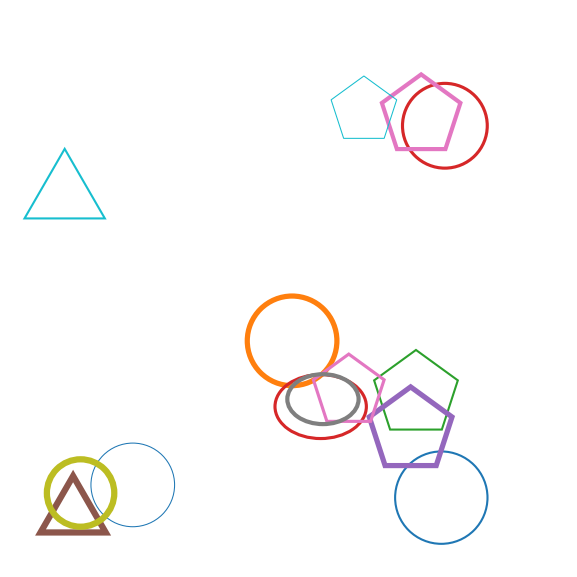[{"shape": "circle", "thickness": 0.5, "radius": 0.36, "center": [0.23, 0.159]}, {"shape": "circle", "thickness": 1, "radius": 0.4, "center": [0.764, 0.137]}, {"shape": "circle", "thickness": 2.5, "radius": 0.39, "center": [0.506, 0.409]}, {"shape": "pentagon", "thickness": 1, "radius": 0.38, "center": [0.72, 0.317]}, {"shape": "circle", "thickness": 1.5, "radius": 0.37, "center": [0.77, 0.781]}, {"shape": "oval", "thickness": 1.5, "radius": 0.4, "center": [0.555, 0.295]}, {"shape": "pentagon", "thickness": 2.5, "radius": 0.38, "center": [0.711, 0.254]}, {"shape": "triangle", "thickness": 3, "radius": 0.33, "center": [0.127, 0.11]}, {"shape": "pentagon", "thickness": 1.5, "radius": 0.32, "center": [0.604, 0.322]}, {"shape": "pentagon", "thickness": 2, "radius": 0.36, "center": [0.729, 0.799]}, {"shape": "oval", "thickness": 2, "radius": 0.31, "center": [0.559, 0.308]}, {"shape": "circle", "thickness": 3, "radius": 0.29, "center": [0.14, 0.145]}, {"shape": "triangle", "thickness": 1, "radius": 0.4, "center": [0.112, 0.661]}, {"shape": "pentagon", "thickness": 0.5, "radius": 0.3, "center": [0.63, 0.808]}]